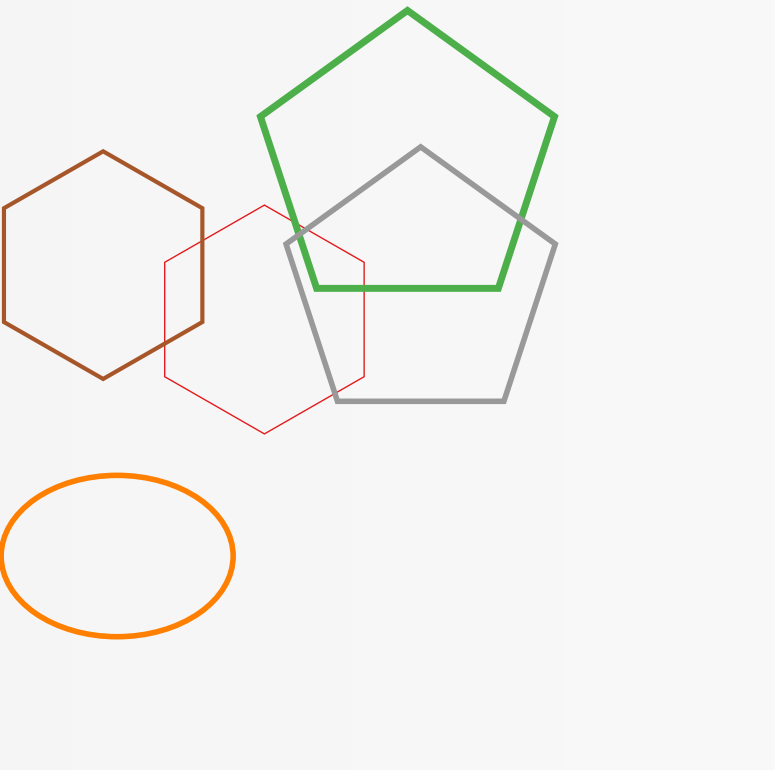[{"shape": "hexagon", "thickness": 0.5, "radius": 0.74, "center": [0.341, 0.585]}, {"shape": "pentagon", "thickness": 2.5, "radius": 1.0, "center": [0.526, 0.787]}, {"shape": "oval", "thickness": 2, "radius": 0.75, "center": [0.151, 0.278]}, {"shape": "hexagon", "thickness": 1.5, "radius": 0.74, "center": [0.133, 0.656]}, {"shape": "pentagon", "thickness": 2, "radius": 0.91, "center": [0.543, 0.627]}]